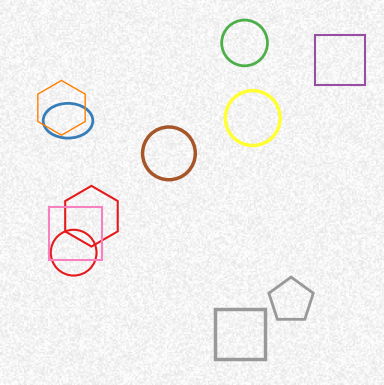[{"shape": "circle", "thickness": 1.5, "radius": 0.3, "center": [0.191, 0.344]}, {"shape": "hexagon", "thickness": 1.5, "radius": 0.39, "center": [0.238, 0.438]}, {"shape": "oval", "thickness": 2, "radius": 0.32, "center": [0.177, 0.686]}, {"shape": "circle", "thickness": 2, "radius": 0.3, "center": [0.635, 0.888]}, {"shape": "square", "thickness": 1.5, "radius": 0.32, "center": [0.883, 0.845]}, {"shape": "hexagon", "thickness": 1, "radius": 0.36, "center": [0.16, 0.72]}, {"shape": "circle", "thickness": 2.5, "radius": 0.36, "center": [0.656, 0.693]}, {"shape": "circle", "thickness": 2.5, "radius": 0.34, "center": [0.439, 0.602]}, {"shape": "square", "thickness": 1.5, "radius": 0.34, "center": [0.196, 0.394]}, {"shape": "square", "thickness": 2.5, "radius": 0.33, "center": [0.623, 0.133]}, {"shape": "pentagon", "thickness": 2, "radius": 0.3, "center": [0.756, 0.22]}]